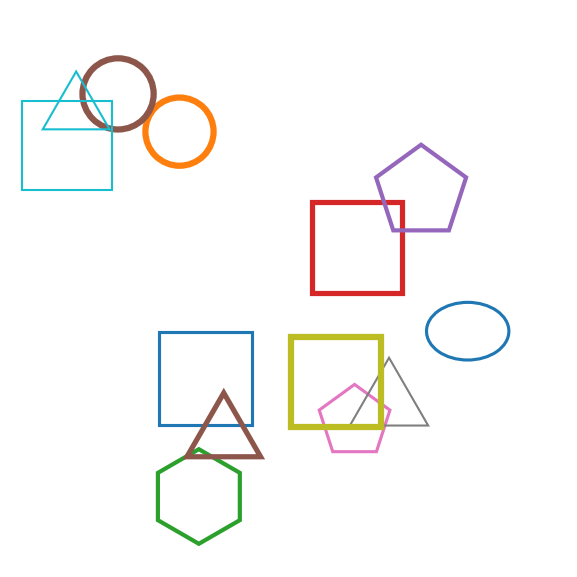[{"shape": "oval", "thickness": 1.5, "radius": 0.36, "center": [0.81, 0.426]}, {"shape": "square", "thickness": 1.5, "radius": 0.4, "center": [0.356, 0.344]}, {"shape": "circle", "thickness": 3, "radius": 0.3, "center": [0.311, 0.771]}, {"shape": "hexagon", "thickness": 2, "radius": 0.41, "center": [0.344, 0.139]}, {"shape": "square", "thickness": 2.5, "radius": 0.39, "center": [0.618, 0.571]}, {"shape": "pentagon", "thickness": 2, "radius": 0.41, "center": [0.729, 0.667]}, {"shape": "triangle", "thickness": 2.5, "radius": 0.37, "center": [0.387, 0.245]}, {"shape": "circle", "thickness": 3, "radius": 0.31, "center": [0.204, 0.837]}, {"shape": "pentagon", "thickness": 1.5, "radius": 0.32, "center": [0.614, 0.269]}, {"shape": "triangle", "thickness": 1, "radius": 0.39, "center": [0.674, 0.301]}, {"shape": "square", "thickness": 3, "radius": 0.39, "center": [0.582, 0.338]}, {"shape": "triangle", "thickness": 1, "radius": 0.33, "center": [0.132, 0.809]}, {"shape": "square", "thickness": 1, "radius": 0.39, "center": [0.116, 0.747]}]